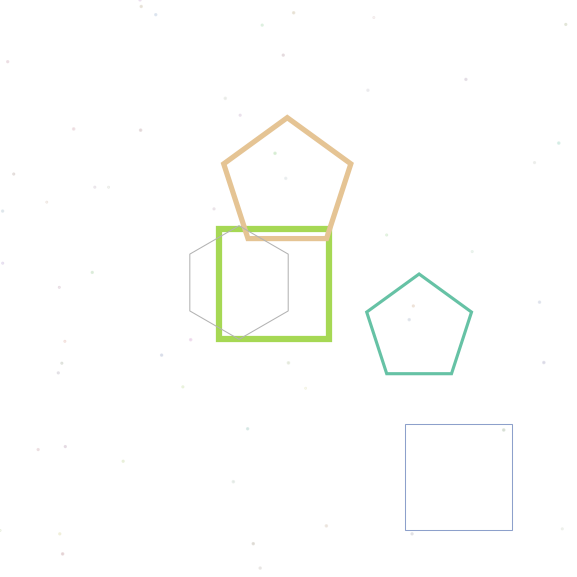[{"shape": "pentagon", "thickness": 1.5, "radius": 0.48, "center": [0.726, 0.429]}, {"shape": "square", "thickness": 0.5, "radius": 0.46, "center": [0.794, 0.173]}, {"shape": "square", "thickness": 3, "radius": 0.48, "center": [0.475, 0.507]}, {"shape": "pentagon", "thickness": 2.5, "radius": 0.58, "center": [0.497, 0.68]}, {"shape": "hexagon", "thickness": 0.5, "radius": 0.49, "center": [0.414, 0.51]}]